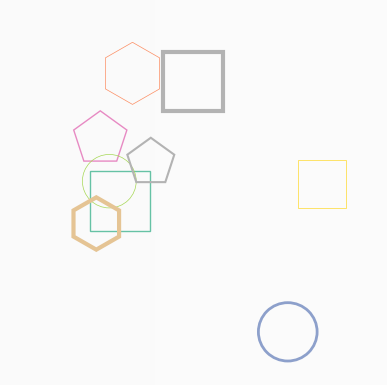[{"shape": "square", "thickness": 1, "radius": 0.39, "center": [0.309, 0.478]}, {"shape": "hexagon", "thickness": 0.5, "radius": 0.4, "center": [0.342, 0.809]}, {"shape": "circle", "thickness": 2, "radius": 0.38, "center": [0.743, 0.138]}, {"shape": "pentagon", "thickness": 1, "radius": 0.36, "center": [0.259, 0.64]}, {"shape": "circle", "thickness": 0.5, "radius": 0.35, "center": [0.282, 0.529]}, {"shape": "square", "thickness": 0.5, "radius": 0.31, "center": [0.832, 0.522]}, {"shape": "hexagon", "thickness": 3, "radius": 0.34, "center": [0.248, 0.419]}, {"shape": "square", "thickness": 3, "radius": 0.39, "center": [0.497, 0.788]}, {"shape": "pentagon", "thickness": 1.5, "radius": 0.32, "center": [0.389, 0.578]}]